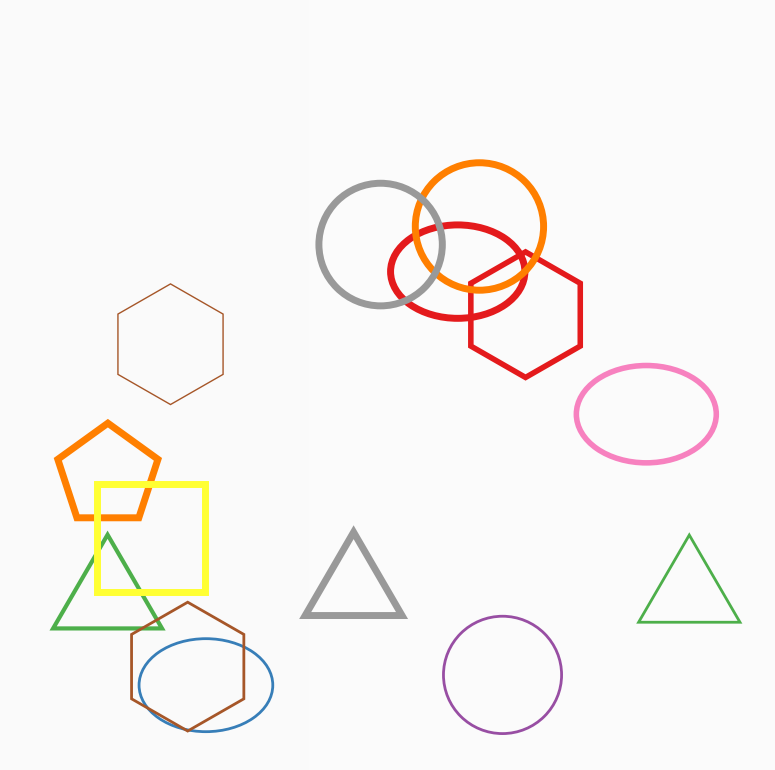[{"shape": "oval", "thickness": 2.5, "radius": 0.43, "center": [0.591, 0.647]}, {"shape": "hexagon", "thickness": 2, "radius": 0.41, "center": [0.678, 0.591]}, {"shape": "oval", "thickness": 1, "radius": 0.43, "center": [0.266, 0.11]}, {"shape": "triangle", "thickness": 1, "radius": 0.38, "center": [0.889, 0.23]}, {"shape": "triangle", "thickness": 1.5, "radius": 0.41, "center": [0.139, 0.224]}, {"shape": "circle", "thickness": 1, "radius": 0.38, "center": [0.648, 0.123]}, {"shape": "circle", "thickness": 2.5, "radius": 0.41, "center": [0.619, 0.706]}, {"shape": "pentagon", "thickness": 2.5, "radius": 0.34, "center": [0.139, 0.382]}, {"shape": "square", "thickness": 2.5, "radius": 0.35, "center": [0.195, 0.301]}, {"shape": "hexagon", "thickness": 1, "radius": 0.42, "center": [0.242, 0.134]}, {"shape": "hexagon", "thickness": 0.5, "radius": 0.39, "center": [0.22, 0.553]}, {"shape": "oval", "thickness": 2, "radius": 0.45, "center": [0.834, 0.462]}, {"shape": "triangle", "thickness": 2.5, "radius": 0.36, "center": [0.456, 0.237]}, {"shape": "circle", "thickness": 2.5, "radius": 0.4, "center": [0.491, 0.682]}]